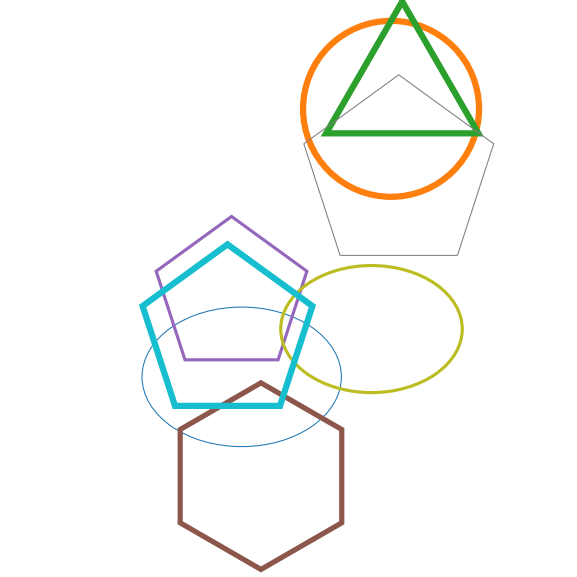[{"shape": "oval", "thickness": 0.5, "radius": 0.86, "center": [0.419, 0.347]}, {"shape": "circle", "thickness": 3, "radius": 0.76, "center": [0.677, 0.811]}, {"shape": "triangle", "thickness": 3, "radius": 0.76, "center": [0.696, 0.844]}, {"shape": "pentagon", "thickness": 1.5, "radius": 0.69, "center": [0.401, 0.487]}, {"shape": "hexagon", "thickness": 2.5, "radius": 0.81, "center": [0.452, 0.175]}, {"shape": "pentagon", "thickness": 0.5, "radius": 0.86, "center": [0.691, 0.697]}, {"shape": "oval", "thickness": 1.5, "radius": 0.79, "center": [0.643, 0.429]}, {"shape": "pentagon", "thickness": 3, "radius": 0.77, "center": [0.394, 0.421]}]